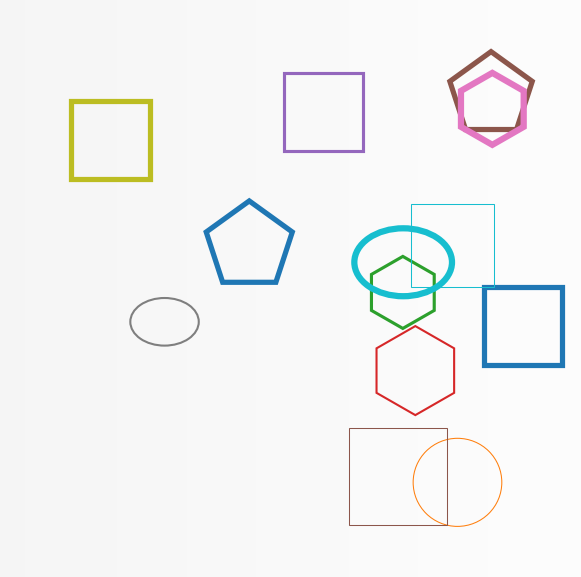[{"shape": "pentagon", "thickness": 2.5, "radius": 0.39, "center": [0.429, 0.573]}, {"shape": "square", "thickness": 2.5, "radius": 0.34, "center": [0.9, 0.435]}, {"shape": "circle", "thickness": 0.5, "radius": 0.38, "center": [0.787, 0.164]}, {"shape": "hexagon", "thickness": 1.5, "radius": 0.31, "center": [0.693, 0.493]}, {"shape": "hexagon", "thickness": 1, "radius": 0.39, "center": [0.715, 0.357]}, {"shape": "square", "thickness": 1.5, "radius": 0.34, "center": [0.556, 0.805]}, {"shape": "pentagon", "thickness": 2.5, "radius": 0.37, "center": [0.845, 0.835]}, {"shape": "square", "thickness": 0.5, "radius": 0.42, "center": [0.684, 0.174]}, {"shape": "hexagon", "thickness": 3, "radius": 0.31, "center": [0.847, 0.811]}, {"shape": "oval", "thickness": 1, "radius": 0.29, "center": [0.283, 0.442]}, {"shape": "square", "thickness": 2.5, "radius": 0.34, "center": [0.19, 0.757]}, {"shape": "square", "thickness": 0.5, "radius": 0.36, "center": [0.778, 0.574]}, {"shape": "oval", "thickness": 3, "radius": 0.42, "center": [0.694, 0.545]}]